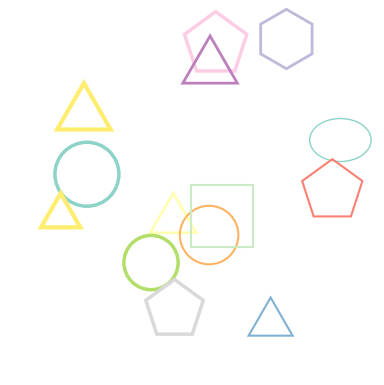[{"shape": "circle", "thickness": 2.5, "radius": 0.42, "center": [0.226, 0.547]}, {"shape": "oval", "thickness": 1, "radius": 0.4, "center": [0.884, 0.636]}, {"shape": "triangle", "thickness": 2, "radius": 0.34, "center": [0.45, 0.43]}, {"shape": "hexagon", "thickness": 2, "radius": 0.39, "center": [0.744, 0.899]}, {"shape": "pentagon", "thickness": 1.5, "radius": 0.41, "center": [0.863, 0.504]}, {"shape": "triangle", "thickness": 1.5, "radius": 0.33, "center": [0.703, 0.161]}, {"shape": "circle", "thickness": 1.5, "radius": 0.38, "center": [0.543, 0.39]}, {"shape": "circle", "thickness": 2.5, "radius": 0.35, "center": [0.392, 0.318]}, {"shape": "pentagon", "thickness": 2.5, "radius": 0.43, "center": [0.56, 0.885]}, {"shape": "pentagon", "thickness": 2.5, "radius": 0.39, "center": [0.453, 0.196]}, {"shape": "triangle", "thickness": 2, "radius": 0.41, "center": [0.546, 0.825]}, {"shape": "square", "thickness": 1.5, "radius": 0.4, "center": [0.577, 0.439]}, {"shape": "triangle", "thickness": 3, "radius": 0.29, "center": [0.158, 0.439]}, {"shape": "triangle", "thickness": 3, "radius": 0.4, "center": [0.218, 0.704]}]